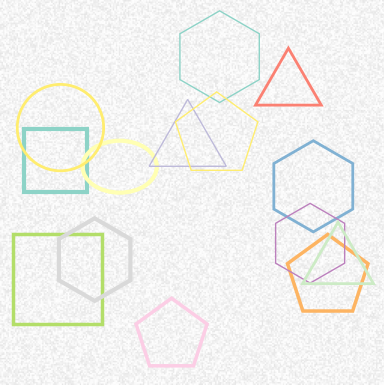[{"shape": "square", "thickness": 3, "radius": 0.41, "center": [0.143, 0.582]}, {"shape": "hexagon", "thickness": 1, "radius": 0.6, "center": [0.57, 0.853]}, {"shape": "oval", "thickness": 3, "radius": 0.48, "center": [0.311, 0.567]}, {"shape": "triangle", "thickness": 1, "radius": 0.58, "center": [0.488, 0.626]}, {"shape": "triangle", "thickness": 2, "radius": 0.49, "center": [0.749, 0.776]}, {"shape": "hexagon", "thickness": 2, "radius": 0.59, "center": [0.814, 0.516]}, {"shape": "pentagon", "thickness": 2.5, "radius": 0.55, "center": [0.851, 0.281]}, {"shape": "square", "thickness": 2.5, "radius": 0.58, "center": [0.149, 0.275]}, {"shape": "pentagon", "thickness": 2.5, "radius": 0.49, "center": [0.446, 0.128]}, {"shape": "hexagon", "thickness": 3, "radius": 0.54, "center": [0.246, 0.326]}, {"shape": "hexagon", "thickness": 1, "radius": 0.52, "center": [0.806, 0.368]}, {"shape": "triangle", "thickness": 2, "radius": 0.53, "center": [0.878, 0.316]}, {"shape": "circle", "thickness": 2, "radius": 0.56, "center": [0.157, 0.669]}, {"shape": "pentagon", "thickness": 1, "radius": 0.56, "center": [0.563, 0.649]}]